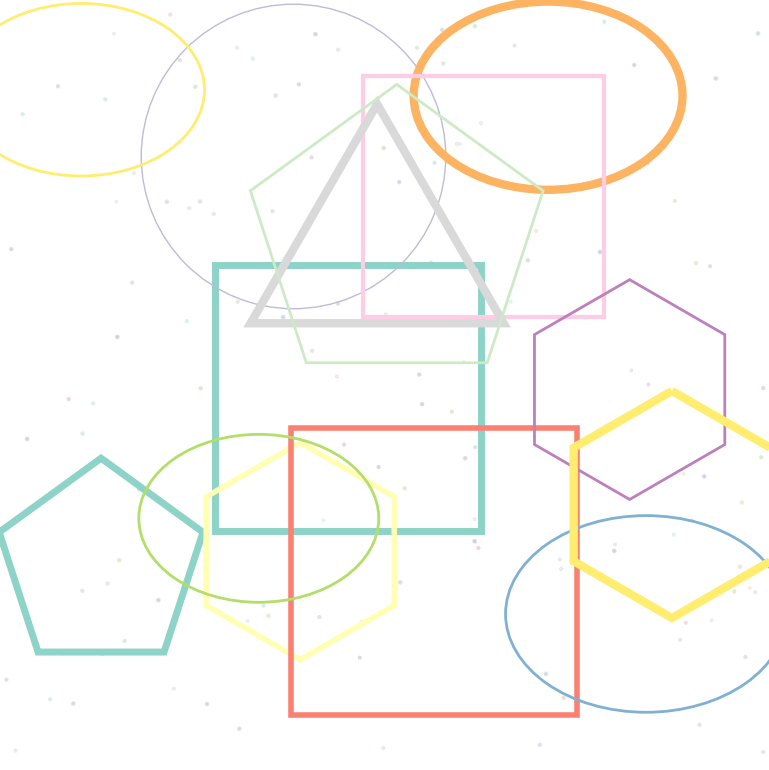[{"shape": "pentagon", "thickness": 2.5, "radius": 0.7, "center": [0.131, 0.266]}, {"shape": "square", "thickness": 2.5, "radius": 0.86, "center": [0.452, 0.483]}, {"shape": "hexagon", "thickness": 2, "radius": 0.71, "center": [0.39, 0.284]}, {"shape": "circle", "thickness": 0.5, "radius": 0.99, "center": [0.381, 0.797]}, {"shape": "square", "thickness": 2, "radius": 0.93, "center": [0.564, 0.258]}, {"shape": "oval", "thickness": 1, "radius": 0.91, "center": [0.839, 0.203]}, {"shape": "oval", "thickness": 3, "radius": 0.87, "center": [0.712, 0.876]}, {"shape": "oval", "thickness": 1, "radius": 0.78, "center": [0.336, 0.327]}, {"shape": "square", "thickness": 1.5, "radius": 0.78, "center": [0.628, 0.745]}, {"shape": "triangle", "thickness": 3, "radius": 0.95, "center": [0.49, 0.675]}, {"shape": "hexagon", "thickness": 1, "radius": 0.71, "center": [0.818, 0.494]}, {"shape": "pentagon", "thickness": 1, "radius": 1.0, "center": [0.515, 0.691]}, {"shape": "oval", "thickness": 1, "radius": 0.8, "center": [0.105, 0.883]}, {"shape": "hexagon", "thickness": 3, "radius": 0.74, "center": [0.873, 0.345]}]